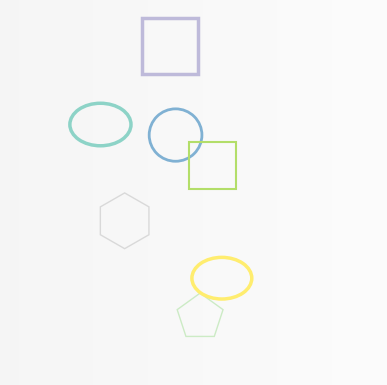[{"shape": "oval", "thickness": 2.5, "radius": 0.39, "center": [0.259, 0.677]}, {"shape": "square", "thickness": 2.5, "radius": 0.36, "center": [0.439, 0.88]}, {"shape": "circle", "thickness": 2, "radius": 0.34, "center": [0.453, 0.649]}, {"shape": "square", "thickness": 1.5, "radius": 0.31, "center": [0.548, 0.571]}, {"shape": "hexagon", "thickness": 1, "radius": 0.36, "center": [0.322, 0.426]}, {"shape": "pentagon", "thickness": 1, "radius": 0.31, "center": [0.516, 0.176]}, {"shape": "oval", "thickness": 2.5, "radius": 0.39, "center": [0.573, 0.277]}]